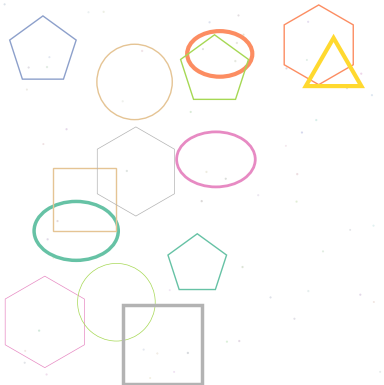[{"shape": "oval", "thickness": 2.5, "radius": 0.55, "center": [0.198, 0.4]}, {"shape": "pentagon", "thickness": 1, "radius": 0.4, "center": [0.512, 0.313]}, {"shape": "oval", "thickness": 3, "radius": 0.42, "center": [0.571, 0.86]}, {"shape": "hexagon", "thickness": 1, "radius": 0.52, "center": [0.828, 0.884]}, {"shape": "pentagon", "thickness": 1, "radius": 0.45, "center": [0.111, 0.868]}, {"shape": "hexagon", "thickness": 0.5, "radius": 0.59, "center": [0.116, 0.164]}, {"shape": "oval", "thickness": 2, "radius": 0.51, "center": [0.561, 0.586]}, {"shape": "circle", "thickness": 0.5, "radius": 0.5, "center": [0.302, 0.215]}, {"shape": "pentagon", "thickness": 1, "radius": 0.46, "center": [0.557, 0.817]}, {"shape": "triangle", "thickness": 3, "radius": 0.42, "center": [0.866, 0.818]}, {"shape": "square", "thickness": 1, "radius": 0.41, "center": [0.218, 0.481]}, {"shape": "circle", "thickness": 1, "radius": 0.49, "center": [0.35, 0.787]}, {"shape": "hexagon", "thickness": 0.5, "radius": 0.58, "center": [0.353, 0.555]}, {"shape": "square", "thickness": 2.5, "radius": 0.51, "center": [0.422, 0.105]}]